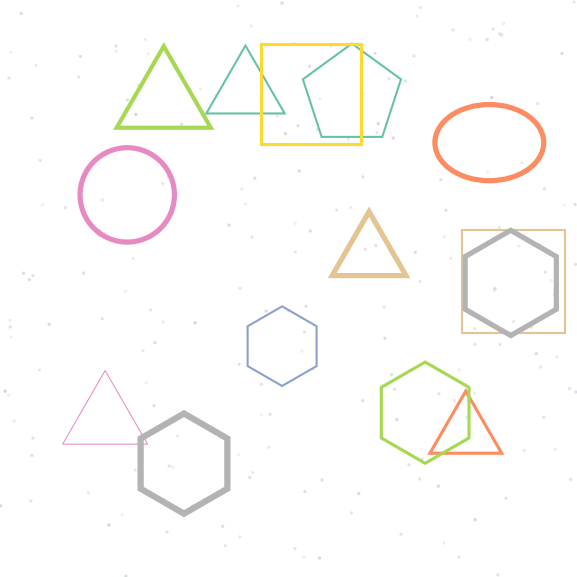[{"shape": "triangle", "thickness": 1, "radius": 0.39, "center": [0.425, 0.842]}, {"shape": "pentagon", "thickness": 1, "radius": 0.45, "center": [0.609, 0.834]}, {"shape": "oval", "thickness": 2.5, "radius": 0.47, "center": [0.847, 0.752]}, {"shape": "triangle", "thickness": 1.5, "radius": 0.36, "center": [0.807, 0.25]}, {"shape": "hexagon", "thickness": 1, "radius": 0.34, "center": [0.488, 0.4]}, {"shape": "circle", "thickness": 2.5, "radius": 0.41, "center": [0.22, 0.662]}, {"shape": "triangle", "thickness": 0.5, "radius": 0.42, "center": [0.182, 0.273]}, {"shape": "triangle", "thickness": 2, "radius": 0.47, "center": [0.284, 0.825]}, {"shape": "hexagon", "thickness": 1.5, "radius": 0.44, "center": [0.736, 0.285]}, {"shape": "square", "thickness": 1.5, "radius": 0.43, "center": [0.538, 0.836]}, {"shape": "square", "thickness": 1, "radius": 0.45, "center": [0.889, 0.512]}, {"shape": "triangle", "thickness": 2.5, "radius": 0.37, "center": [0.639, 0.559]}, {"shape": "hexagon", "thickness": 2.5, "radius": 0.46, "center": [0.884, 0.509]}, {"shape": "hexagon", "thickness": 3, "radius": 0.43, "center": [0.319, 0.196]}]